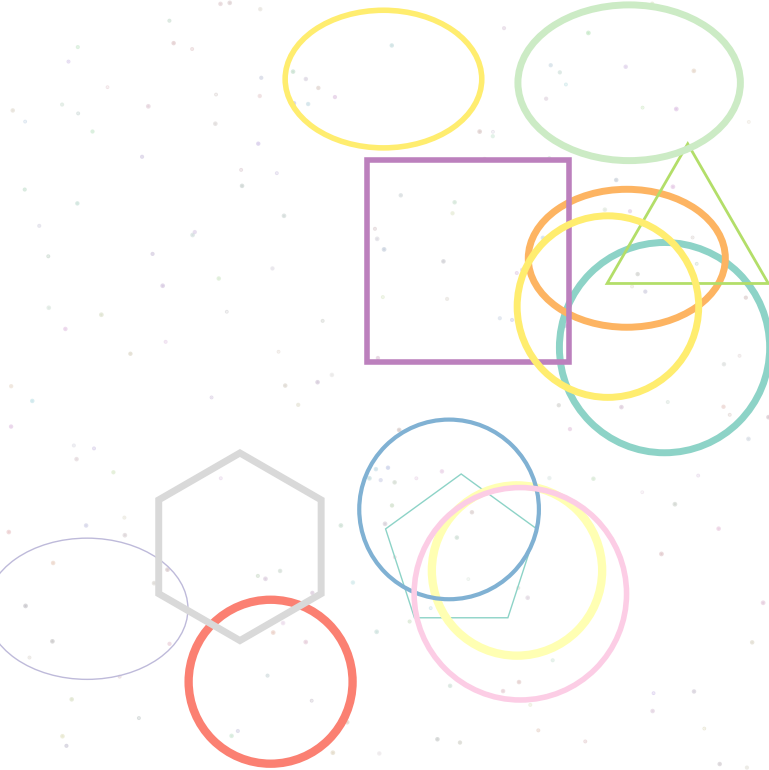[{"shape": "pentagon", "thickness": 0.5, "radius": 0.52, "center": [0.599, 0.281]}, {"shape": "circle", "thickness": 2.5, "radius": 0.68, "center": [0.863, 0.549]}, {"shape": "circle", "thickness": 3, "radius": 0.55, "center": [0.671, 0.259]}, {"shape": "oval", "thickness": 0.5, "radius": 0.65, "center": [0.113, 0.209]}, {"shape": "circle", "thickness": 3, "radius": 0.53, "center": [0.351, 0.115]}, {"shape": "circle", "thickness": 1.5, "radius": 0.58, "center": [0.583, 0.338]}, {"shape": "oval", "thickness": 2.5, "radius": 0.64, "center": [0.814, 0.665]}, {"shape": "triangle", "thickness": 1, "radius": 0.6, "center": [0.893, 0.692]}, {"shape": "circle", "thickness": 2, "radius": 0.69, "center": [0.676, 0.229]}, {"shape": "hexagon", "thickness": 2.5, "radius": 0.61, "center": [0.312, 0.29]}, {"shape": "square", "thickness": 2, "radius": 0.66, "center": [0.608, 0.662]}, {"shape": "oval", "thickness": 2.5, "radius": 0.72, "center": [0.817, 0.893]}, {"shape": "oval", "thickness": 2, "radius": 0.64, "center": [0.498, 0.897]}, {"shape": "circle", "thickness": 2.5, "radius": 0.59, "center": [0.79, 0.602]}]